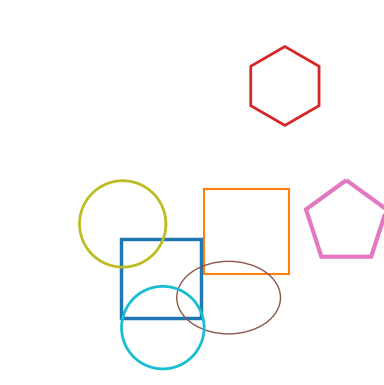[{"shape": "square", "thickness": 2.5, "radius": 0.51, "center": [0.418, 0.277]}, {"shape": "square", "thickness": 1.5, "radius": 0.55, "center": [0.64, 0.4]}, {"shape": "hexagon", "thickness": 2, "radius": 0.51, "center": [0.74, 0.777]}, {"shape": "oval", "thickness": 1, "radius": 0.67, "center": [0.594, 0.227]}, {"shape": "pentagon", "thickness": 3, "radius": 0.55, "center": [0.899, 0.422]}, {"shape": "circle", "thickness": 2, "radius": 0.56, "center": [0.319, 0.418]}, {"shape": "circle", "thickness": 2, "radius": 0.54, "center": [0.423, 0.149]}]